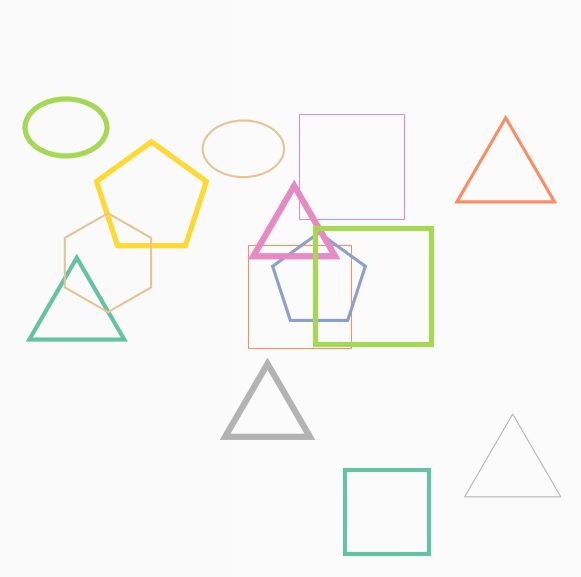[{"shape": "square", "thickness": 2, "radius": 0.36, "center": [0.666, 0.113]}, {"shape": "triangle", "thickness": 2, "radius": 0.47, "center": [0.132, 0.458]}, {"shape": "triangle", "thickness": 1.5, "radius": 0.49, "center": [0.87, 0.698]}, {"shape": "square", "thickness": 0.5, "radius": 0.45, "center": [0.515, 0.485]}, {"shape": "pentagon", "thickness": 1.5, "radius": 0.42, "center": [0.549, 0.512]}, {"shape": "triangle", "thickness": 3, "radius": 0.41, "center": [0.506, 0.596]}, {"shape": "square", "thickness": 0.5, "radius": 0.45, "center": [0.604, 0.711]}, {"shape": "square", "thickness": 2.5, "radius": 0.5, "center": [0.641, 0.504]}, {"shape": "oval", "thickness": 2.5, "radius": 0.35, "center": [0.114, 0.778]}, {"shape": "pentagon", "thickness": 2.5, "radius": 0.5, "center": [0.261, 0.654]}, {"shape": "oval", "thickness": 1, "radius": 0.35, "center": [0.419, 0.741]}, {"shape": "hexagon", "thickness": 1, "radius": 0.43, "center": [0.186, 0.544]}, {"shape": "triangle", "thickness": 0.5, "radius": 0.48, "center": [0.882, 0.187]}, {"shape": "triangle", "thickness": 3, "radius": 0.42, "center": [0.46, 0.285]}]